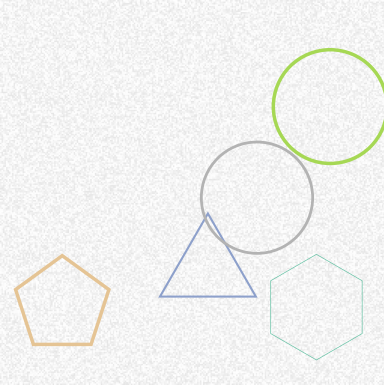[{"shape": "hexagon", "thickness": 0.5, "radius": 0.69, "center": [0.822, 0.202]}, {"shape": "triangle", "thickness": 1.5, "radius": 0.72, "center": [0.54, 0.302]}, {"shape": "circle", "thickness": 2.5, "radius": 0.74, "center": [0.858, 0.723]}, {"shape": "pentagon", "thickness": 2.5, "radius": 0.64, "center": [0.162, 0.208]}, {"shape": "circle", "thickness": 2, "radius": 0.72, "center": [0.668, 0.487]}]